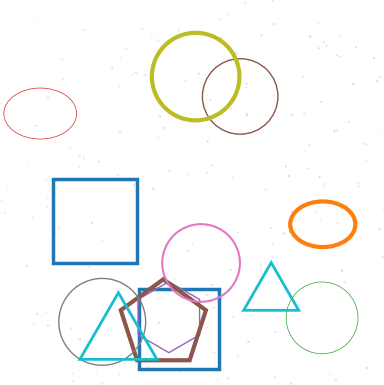[{"shape": "square", "thickness": 2.5, "radius": 0.52, "center": [0.465, 0.146]}, {"shape": "square", "thickness": 2.5, "radius": 0.55, "center": [0.248, 0.427]}, {"shape": "oval", "thickness": 3, "radius": 0.42, "center": [0.838, 0.418]}, {"shape": "circle", "thickness": 0.5, "radius": 0.47, "center": [0.837, 0.174]}, {"shape": "oval", "thickness": 0.5, "radius": 0.47, "center": [0.105, 0.705]}, {"shape": "hexagon", "thickness": 1, "radius": 0.46, "center": [0.439, 0.176]}, {"shape": "pentagon", "thickness": 3, "radius": 0.58, "center": [0.424, 0.158]}, {"shape": "circle", "thickness": 1, "radius": 0.49, "center": [0.624, 0.75]}, {"shape": "circle", "thickness": 1.5, "radius": 0.5, "center": [0.522, 0.317]}, {"shape": "circle", "thickness": 1, "radius": 0.56, "center": [0.266, 0.164]}, {"shape": "circle", "thickness": 3, "radius": 0.57, "center": [0.508, 0.801]}, {"shape": "triangle", "thickness": 2, "radius": 0.58, "center": [0.308, 0.124]}, {"shape": "triangle", "thickness": 2, "radius": 0.41, "center": [0.704, 0.235]}]